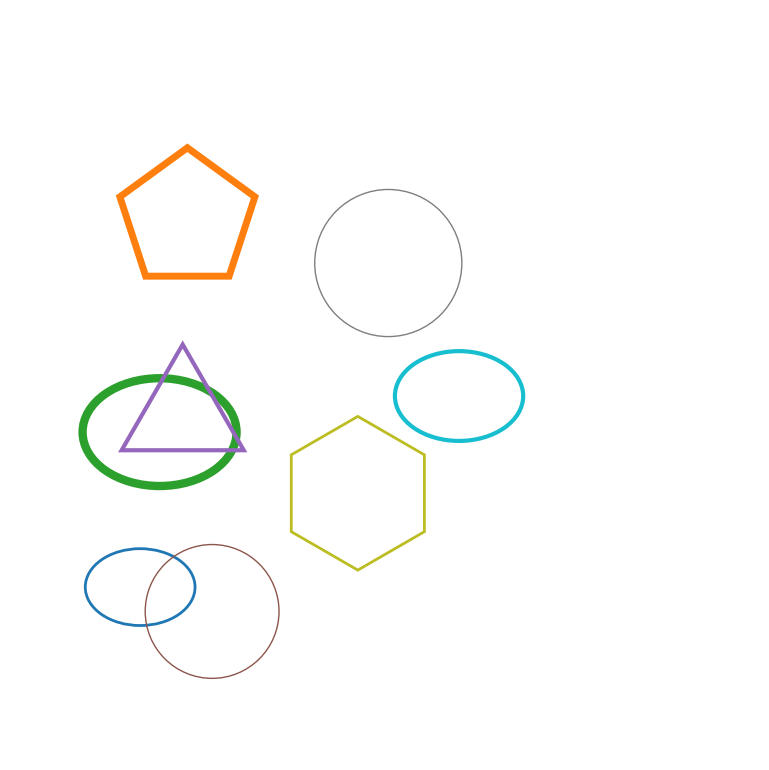[{"shape": "oval", "thickness": 1, "radius": 0.36, "center": [0.182, 0.238]}, {"shape": "pentagon", "thickness": 2.5, "radius": 0.46, "center": [0.243, 0.716]}, {"shape": "oval", "thickness": 3, "radius": 0.5, "center": [0.207, 0.439]}, {"shape": "triangle", "thickness": 1.5, "radius": 0.46, "center": [0.237, 0.461]}, {"shape": "circle", "thickness": 0.5, "radius": 0.43, "center": [0.275, 0.206]}, {"shape": "circle", "thickness": 0.5, "radius": 0.48, "center": [0.504, 0.658]}, {"shape": "hexagon", "thickness": 1, "radius": 0.5, "center": [0.465, 0.359]}, {"shape": "oval", "thickness": 1.5, "radius": 0.42, "center": [0.596, 0.486]}]